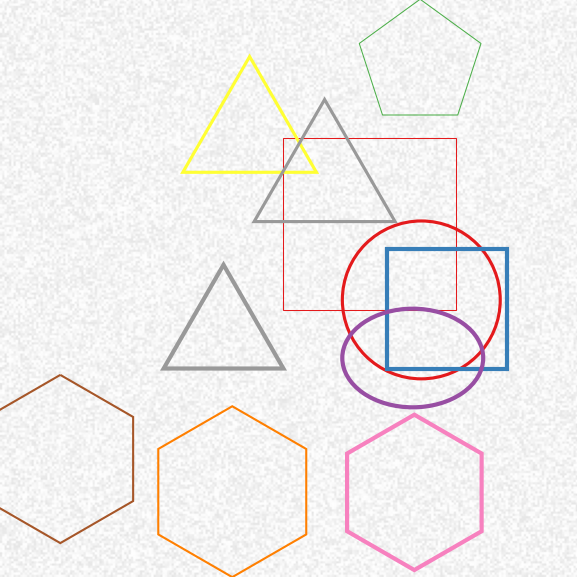[{"shape": "circle", "thickness": 1.5, "radius": 0.68, "center": [0.73, 0.48]}, {"shape": "square", "thickness": 0.5, "radius": 0.75, "center": [0.64, 0.611]}, {"shape": "square", "thickness": 2, "radius": 0.52, "center": [0.774, 0.464]}, {"shape": "pentagon", "thickness": 0.5, "radius": 0.55, "center": [0.727, 0.89]}, {"shape": "oval", "thickness": 2, "radius": 0.61, "center": [0.715, 0.379]}, {"shape": "hexagon", "thickness": 1, "radius": 0.74, "center": [0.402, 0.148]}, {"shape": "triangle", "thickness": 1.5, "radius": 0.67, "center": [0.432, 0.768]}, {"shape": "hexagon", "thickness": 1, "radius": 0.73, "center": [0.104, 0.204]}, {"shape": "hexagon", "thickness": 2, "radius": 0.67, "center": [0.717, 0.147]}, {"shape": "triangle", "thickness": 1.5, "radius": 0.7, "center": [0.562, 0.686]}, {"shape": "triangle", "thickness": 2, "radius": 0.6, "center": [0.387, 0.421]}]